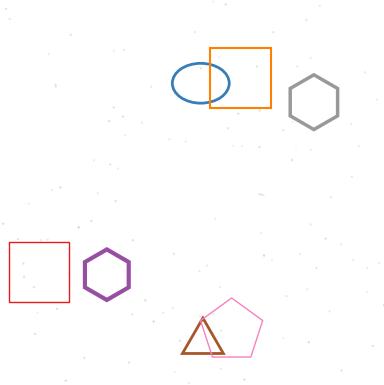[{"shape": "square", "thickness": 1, "radius": 0.39, "center": [0.102, 0.293]}, {"shape": "oval", "thickness": 2, "radius": 0.37, "center": [0.521, 0.784]}, {"shape": "hexagon", "thickness": 3, "radius": 0.33, "center": [0.277, 0.287]}, {"shape": "square", "thickness": 1.5, "radius": 0.39, "center": [0.624, 0.798]}, {"shape": "triangle", "thickness": 2, "radius": 0.31, "center": [0.527, 0.113]}, {"shape": "pentagon", "thickness": 1, "radius": 0.42, "center": [0.602, 0.141]}, {"shape": "hexagon", "thickness": 2.5, "radius": 0.36, "center": [0.815, 0.735]}]